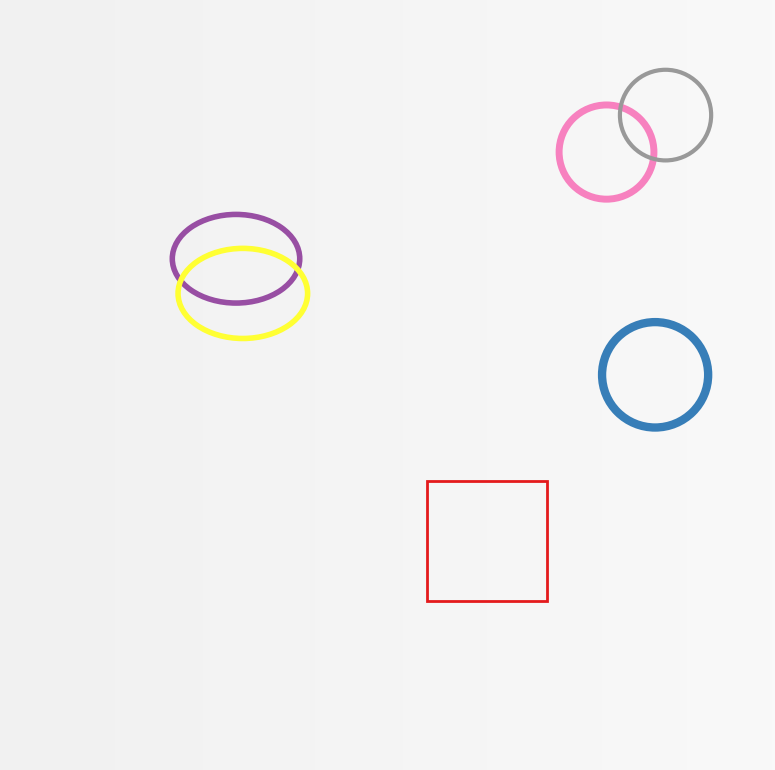[{"shape": "square", "thickness": 1, "radius": 0.39, "center": [0.628, 0.297]}, {"shape": "circle", "thickness": 3, "radius": 0.34, "center": [0.845, 0.513]}, {"shape": "oval", "thickness": 2, "radius": 0.41, "center": [0.305, 0.664]}, {"shape": "oval", "thickness": 2, "radius": 0.42, "center": [0.313, 0.619]}, {"shape": "circle", "thickness": 2.5, "radius": 0.31, "center": [0.783, 0.803]}, {"shape": "circle", "thickness": 1.5, "radius": 0.29, "center": [0.859, 0.851]}]